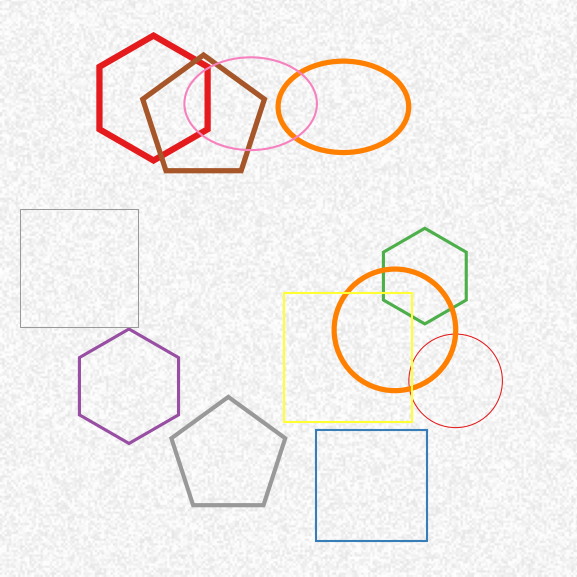[{"shape": "circle", "thickness": 0.5, "radius": 0.41, "center": [0.789, 0.34]}, {"shape": "hexagon", "thickness": 3, "radius": 0.54, "center": [0.266, 0.829]}, {"shape": "square", "thickness": 1, "radius": 0.48, "center": [0.644, 0.159]}, {"shape": "hexagon", "thickness": 1.5, "radius": 0.41, "center": [0.736, 0.521]}, {"shape": "hexagon", "thickness": 1.5, "radius": 0.5, "center": [0.223, 0.33]}, {"shape": "oval", "thickness": 2.5, "radius": 0.57, "center": [0.595, 0.814]}, {"shape": "circle", "thickness": 2.5, "radius": 0.53, "center": [0.684, 0.428]}, {"shape": "square", "thickness": 1, "radius": 0.56, "center": [0.602, 0.38]}, {"shape": "pentagon", "thickness": 2.5, "radius": 0.55, "center": [0.352, 0.793]}, {"shape": "oval", "thickness": 1, "radius": 0.57, "center": [0.434, 0.82]}, {"shape": "square", "thickness": 0.5, "radius": 0.51, "center": [0.137, 0.535]}, {"shape": "pentagon", "thickness": 2, "radius": 0.52, "center": [0.395, 0.208]}]